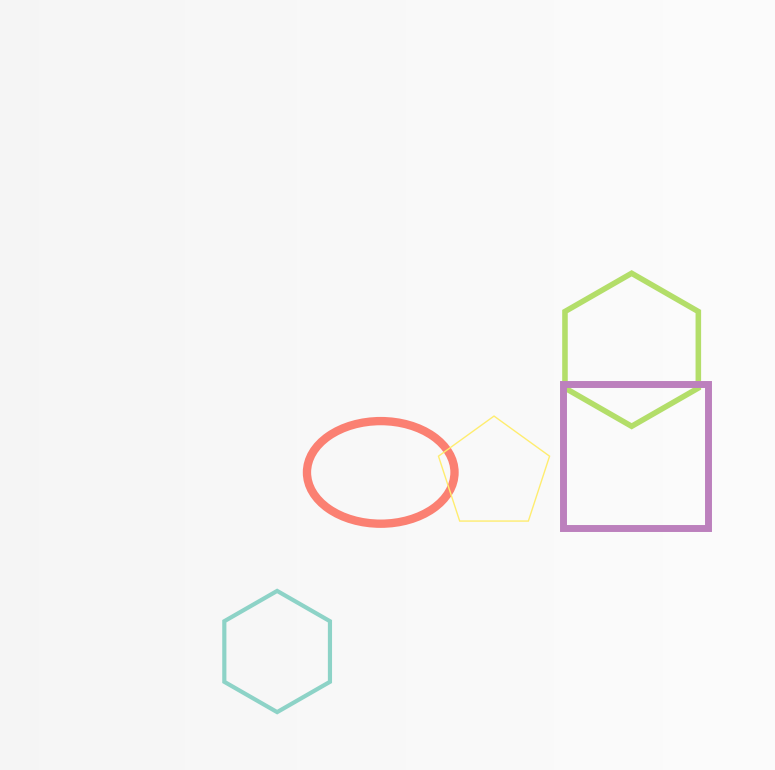[{"shape": "hexagon", "thickness": 1.5, "radius": 0.39, "center": [0.358, 0.154]}, {"shape": "oval", "thickness": 3, "radius": 0.48, "center": [0.491, 0.386]}, {"shape": "hexagon", "thickness": 2, "radius": 0.5, "center": [0.815, 0.546]}, {"shape": "square", "thickness": 2.5, "radius": 0.47, "center": [0.82, 0.408]}, {"shape": "pentagon", "thickness": 0.5, "radius": 0.38, "center": [0.637, 0.384]}]